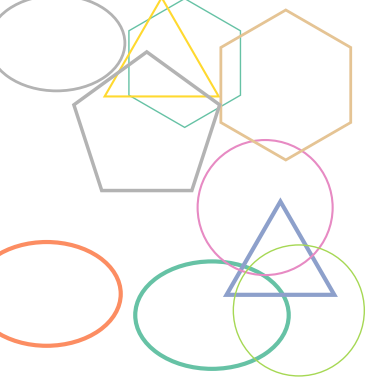[{"shape": "hexagon", "thickness": 1, "radius": 0.84, "center": [0.48, 0.836]}, {"shape": "oval", "thickness": 3, "radius": 1.0, "center": [0.551, 0.181]}, {"shape": "oval", "thickness": 3, "radius": 0.96, "center": [0.121, 0.237]}, {"shape": "triangle", "thickness": 3, "radius": 0.81, "center": [0.728, 0.315]}, {"shape": "circle", "thickness": 1.5, "radius": 0.88, "center": [0.689, 0.461]}, {"shape": "circle", "thickness": 1, "radius": 0.85, "center": [0.776, 0.194]}, {"shape": "triangle", "thickness": 1.5, "radius": 0.86, "center": [0.42, 0.835]}, {"shape": "hexagon", "thickness": 2, "radius": 0.97, "center": [0.742, 0.779]}, {"shape": "pentagon", "thickness": 2.5, "radius": 1.0, "center": [0.381, 0.666]}, {"shape": "oval", "thickness": 2, "radius": 0.89, "center": [0.147, 0.888]}]